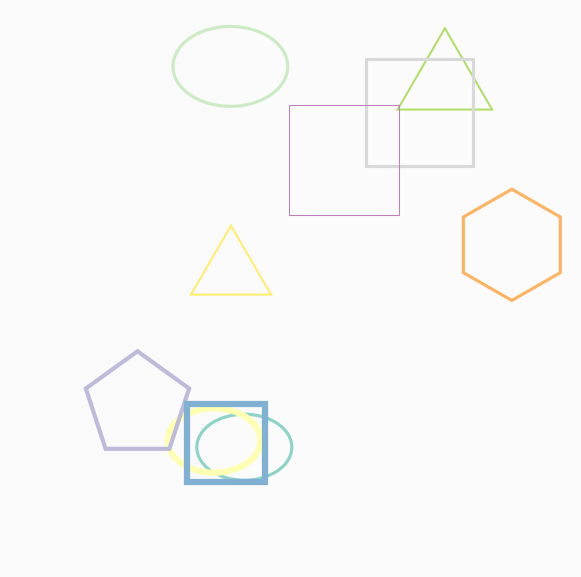[{"shape": "oval", "thickness": 1.5, "radius": 0.41, "center": [0.42, 0.225]}, {"shape": "oval", "thickness": 3, "radius": 0.4, "center": [0.368, 0.236]}, {"shape": "pentagon", "thickness": 2, "radius": 0.47, "center": [0.237, 0.298]}, {"shape": "square", "thickness": 3, "radius": 0.34, "center": [0.388, 0.232]}, {"shape": "hexagon", "thickness": 1.5, "radius": 0.48, "center": [0.881, 0.575]}, {"shape": "triangle", "thickness": 1, "radius": 0.47, "center": [0.765, 0.856]}, {"shape": "square", "thickness": 1.5, "radius": 0.46, "center": [0.721, 0.805]}, {"shape": "square", "thickness": 0.5, "radius": 0.47, "center": [0.592, 0.722]}, {"shape": "oval", "thickness": 1.5, "radius": 0.49, "center": [0.396, 0.884]}, {"shape": "triangle", "thickness": 1, "radius": 0.4, "center": [0.397, 0.529]}]